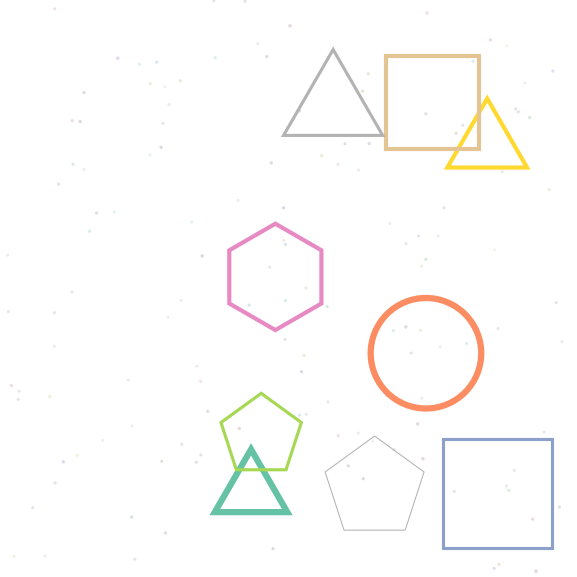[{"shape": "triangle", "thickness": 3, "radius": 0.36, "center": [0.435, 0.149]}, {"shape": "circle", "thickness": 3, "radius": 0.48, "center": [0.738, 0.387]}, {"shape": "square", "thickness": 1.5, "radius": 0.47, "center": [0.862, 0.145]}, {"shape": "hexagon", "thickness": 2, "radius": 0.46, "center": [0.477, 0.52]}, {"shape": "pentagon", "thickness": 1.5, "radius": 0.37, "center": [0.452, 0.245]}, {"shape": "triangle", "thickness": 2, "radius": 0.4, "center": [0.844, 0.749]}, {"shape": "square", "thickness": 2, "radius": 0.4, "center": [0.749, 0.822]}, {"shape": "pentagon", "thickness": 0.5, "radius": 0.45, "center": [0.649, 0.154]}, {"shape": "triangle", "thickness": 1.5, "radius": 0.5, "center": [0.577, 0.814]}]